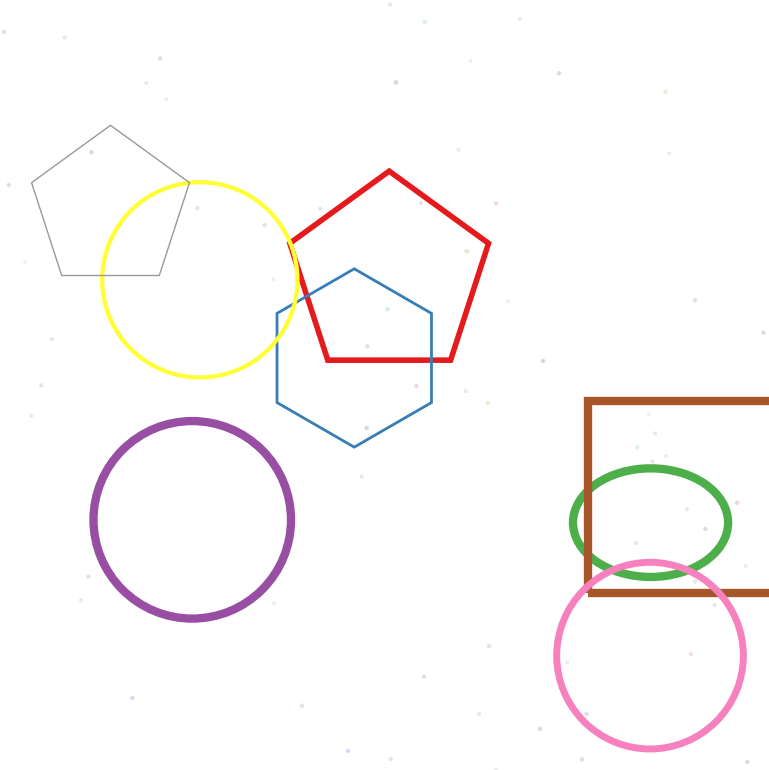[{"shape": "pentagon", "thickness": 2, "radius": 0.68, "center": [0.505, 0.642]}, {"shape": "hexagon", "thickness": 1, "radius": 0.58, "center": [0.46, 0.535]}, {"shape": "oval", "thickness": 3, "radius": 0.5, "center": [0.845, 0.321]}, {"shape": "circle", "thickness": 3, "radius": 0.64, "center": [0.25, 0.325]}, {"shape": "circle", "thickness": 1.5, "radius": 0.63, "center": [0.259, 0.637]}, {"shape": "square", "thickness": 3, "radius": 0.63, "center": [0.888, 0.354]}, {"shape": "circle", "thickness": 2.5, "radius": 0.61, "center": [0.844, 0.149]}, {"shape": "pentagon", "thickness": 0.5, "radius": 0.54, "center": [0.144, 0.729]}]